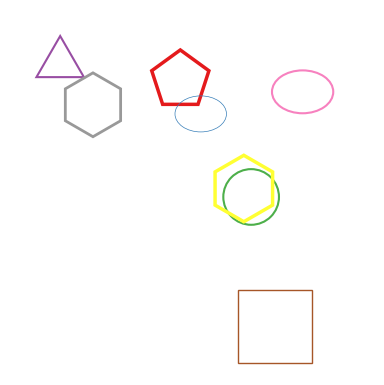[{"shape": "pentagon", "thickness": 2.5, "radius": 0.39, "center": [0.468, 0.792]}, {"shape": "oval", "thickness": 0.5, "radius": 0.33, "center": [0.521, 0.704]}, {"shape": "circle", "thickness": 1.5, "radius": 0.36, "center": [0.652, 0.488]}, {"shape": "triangle", "thickness": 1.5, "radius": 0.36, "center": [0.156, 0.835]}, {"shape": "hexagon", "thickness": 2.5, "radius": 0.43, "center": [0.633, 0.51]}, {"shape": "square", "thickness": 1, "radius": 0.48, "center": [0.715, 0.152]}, {"shape": "oval", "thickness": 1.5, "radius": 0.4, "center": [0.786, 0.761]}, {"shape": "hexagon", "thickness": 2, "radius": 0.41, "center": [0.241, 0.728]}]